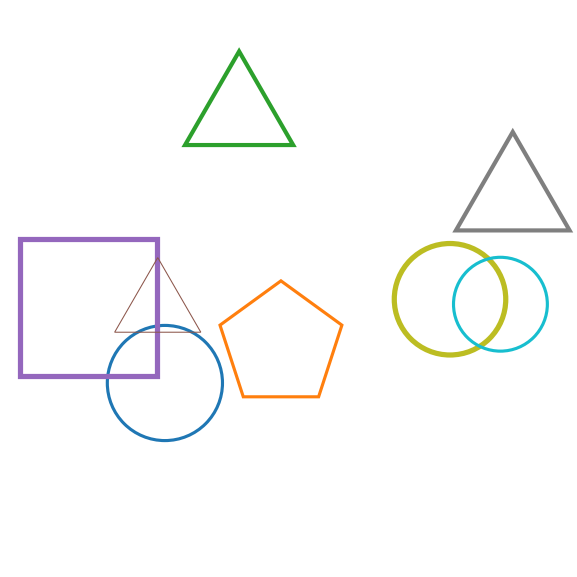[{"shape": "circle", "thickness": 1.5, "radius": 0.5, "center": [0.286, 0.336]}, {"shape": "pentagon", "thickness": 1.5, "radius": 0.55, "center": [0.486, 0.402]}, {"shape": "triangle", "thickness": 2, "radius": 0.54, "center": [0.414, 0.802]}, {"shape": "square", "thickness": 2.5, "radius": 0.59, "center": [0.153, 0.467]}, {"shape": "triangle", "thickness": 0.5, "radius": 0.43, "center": [0.273, 0.467]}, {"shape": "triangle", "thickness": 2, "radius": 0.57, "center": [0.888, 0.657]}, {"shape": "circle", "thickness": 2.5, "radius": 0.48, "center": [0.779, 0.481]}, {"shape": "circle", "thickness": 1.5, "radius": 0.41, "center": [0.867, 0.472]}]